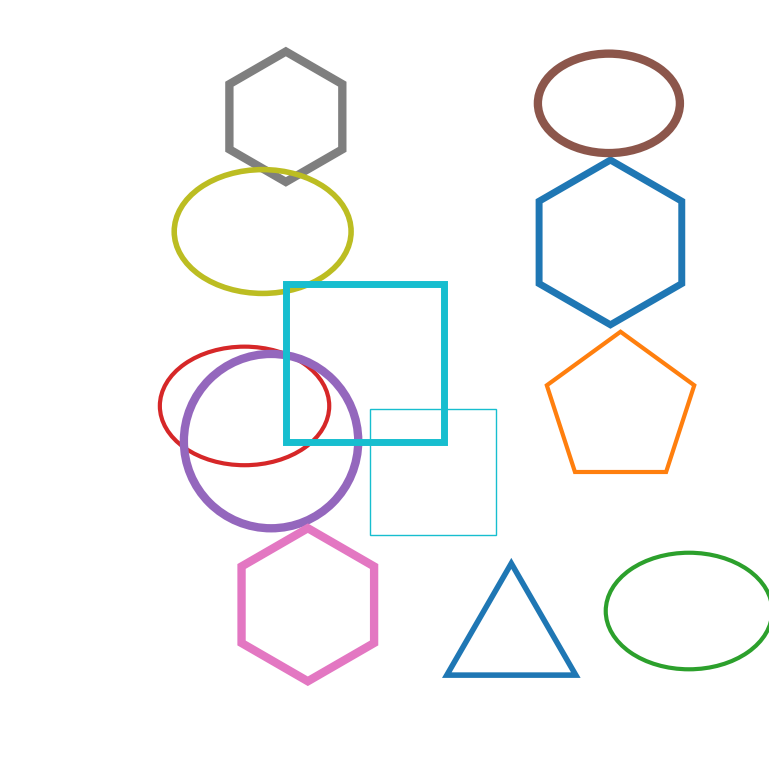[{"shape": "hexagon", "thickness": 2.5, "radius": 0.53, "center": [0.793, 0.685]}, {"shape": "triangle", "thickness": 2, "radius": 0.48, "center": [0.664, 0.172]}, {"shape": "pentagon", "thickness": 1.5, "radius": 0.5, "center": [0.806, 0.468]}, {"shape": "oval", "thickness": 1.5, "radius": 0.54, "center": [0.895, 0.206]}, {"shape": "oval", "thickness": 1.5, "radius": 0.55, "center": [0.318, 0.473]}, {"shape": "circle", "thickness": 3, "radius": 0.57, "center": [0.352, 0.427]}, {"shape": "oval", "thickness": 3, "radius": 0.46, "center": [0.791, 0.866]}, {"shape": "hexagon", "thickness": 3, "radius": 0.5, "center": [0.4, 0.215]}, {"shape": "hexagon", "thickness": 3, "radius": 0.42, "center": [0.371, 0.848]}, {"shape": "oval", "thickness": 2, "radius": 0.57, "center": [0.341, 0.699]}, {"shape": "square", "thickness": 0.5, "radius": 0.41, "center": [0.563, 0.387]}, {"shape": "square", "thickness": 2.5, "radius": 0.51, "center": [0.474, 0.528]}]